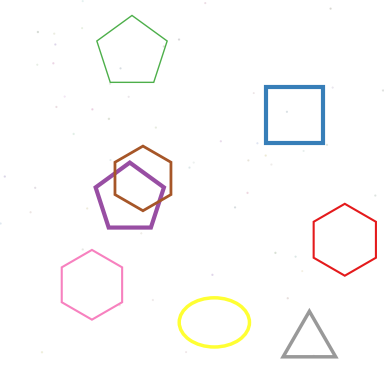[{"shape": "hexagon", "thickness": 1.5, "radius": 0.47, "center": [0.896, 0.377]}, {"shape": "square", "thickness": 3, "radius": 0.37, "center": [0.765, 0.702]}, {"shape": "pentagon", "thickness": 1, "radius": 0.48, "center": [0.343, 0.864]}, {"shape": "pentagon", "thickness": 3, "radius": 0.47, "center": [0.337, 0.484]}, {"shape": "oval", "thickness": 2.5, "radius": 0.46, "center": [0.557, 0.163]}, {"shape": "hexagon", "thickness": 2, "radius": 0.42, "center": [0.371, 0.537]}, {"shape": "hexagon", "thickness": 1.5, "radius": 0.45, "center": [0.239, 0.26]}, {"shape": "triangle", "thickness": 2.5, "radius": 0.39, "center": [0.804, 0.113]}]